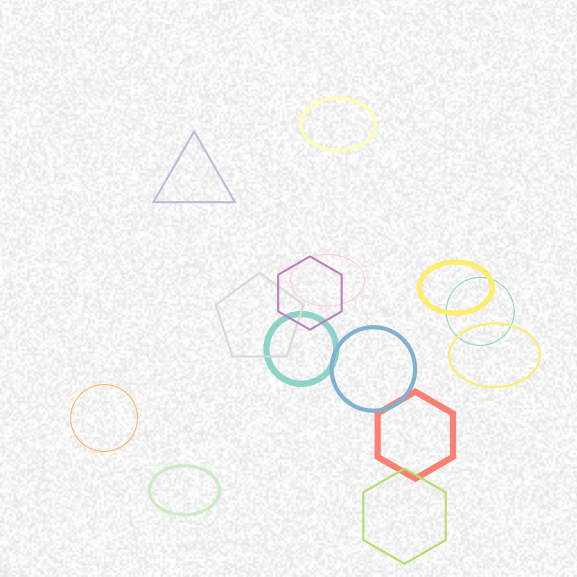[{"shape": "circle", "thickness": 0.5, "radius": 0.29, "center": [0.831, 0.46]}, {"shape": "circle", "thickness": 3, "radius": 0.3, "center": [0.522, 0.395]}, {"shape": "oval", "thickness": 1.5, "radius": 0.32, "center": [0.586, 0.784]}, {"shape": "triangle", "thickness": 1, "radius": 0.41, "center": [0.336, 0.69]}, {"shape": "hexagon", "thickness": 3, "radius": 0.38, "center": [0.719, 0.246]}, {"shape": "circle", "thickness": 2, "radius": 0.36, "center": [0.647, 0.36]}, {"shape": "circle", "thickness": 0.5, "radius": 0.29, "center": [0.18, 0.275]}, {"shape": "hexagon", "thickness": 1, "radius": 0.41, "center": [0.7, 0.105]}, {"shape": "oval", "thickness": 0.5, "radius": 0.32, "center": [0.567, 0.514]}, {"shape": "pentagon", "thickness": 1, "radius": 0.4, "center": [0.45, 0.447]}, {"shape": "hexagon", "thickness": 1, "radius": 0.32, "center": [0.537, 0.492]}, {"shape": "oval", "thickness": 1.5, "radius": 0.3, "center": [0.319, 0.15]}, {"shape": "oval", "thickness": 2.5, "radius": 0.32, "center": [0.789, 0.501]}, {"shape": "oval", "thickness": 1, "radius": 0.39, "center": [0.856, 0.384]}]